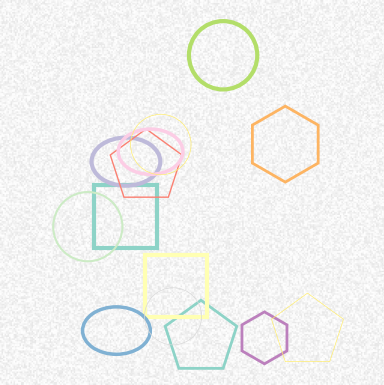[{"shape": "pentagon", "thickness": 2, "radius": 0.49, "center": [0.522, 0.122]}, {"shape": "square", "thickness": 3, "radius": 0.41, "center": [0.326, 0.437]}, {"shape": "square", "thickness": 3, "radius": 0.4, "center": [0.456, 0.257]}, {"shape": "oval", "thickness": 3, "radius": 0.45, "center": [0.327, 0.58]}, {"shape": "pentagon", "thickness": 1, "radius": 0.49, "center": [0.38, 0.567]}, {"shape": "oval", "thickness": 2.5, "radius": 0.44, "center": [0.302, 0.141]}, {"shape": "hexagon", "thickness": 2, "radius": 0.49, "center": [0.741, 0.626]}, {"shape": "circle", "thickness": 3, "radius": 0.44, "center": [0.579, 0.856]}, {"shape": "oval", "thickness": 2.5, "radius": 0.42, "center": [0.391, 0.606]}, {"shape": "circle", "thickness": 0.5, "radius": 0.37, "center": [0.45, 0.178]}, {"shape": "hexagon", "thickness": 2, "radius": 0.34, "center": [0.687, 0.122]}, {"shape": "circle", "thickness": 1.5, "radius": 0.45, "center": [0.228, 0.411]}, {"shape": "circle", "thickness": 0.5, "radius": 0.39, "center": [0.418, 0.625]}, {"shape": "pentagon", "thickness": 0.5, "radius": 0.49, "center": [0.799, 0.14]}]